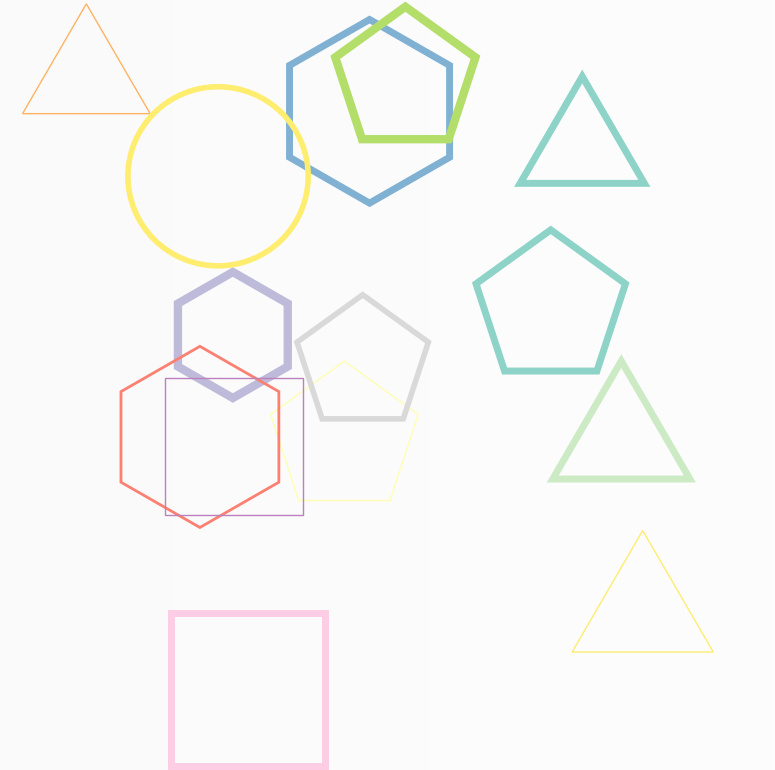[{"shape": "triangle", "thickness": 2.5, "radius": 0.46, "center": [0.751, 0.808]}, {"shape": "pentagon", "thickness": 2.5, "radius": 0.51, "center": [0.711, 0.6]}, {"shape": "pentagon", "thickness": 0.5, "radius": 0.5, "center": [0.444, 0.431]}, {"shape": "hexagon", "thickness": 3, "radius": 0.41, "center": [0.3, 0.565]}, {"shape": "hexagon", "thickness": 1, "radius": 0.59, "center": [0.258, 0.433]}, {"shape": "hexagon", "thickness": 2.5, "radius": 0.6, "center": [0.477, 0.855]}, {"shape": "triangle", "thickness": 0.5, "radius": 0.48, "center": [0.111, 0.9]}, {"shape": "pentagon", "thickness": 3, "radius": 0.48, "center": [0.523, 0.896]}, {"shape": "square", "thickness": 2.5, "radius": 0.5, "center": [0.32, 0.104]}, {"shape": "pentagon", "thickness": 2, "radius": 0.45, "center": [0.468, 0.528]}, {"shape": "square", "thickness": 0.5, "radius": 0.44, "center": [0.302, 0.42]}, {"shape": "triangle", "thickness": 2.5, "radius": 0.51, "center": [0.802, 0.429]}, {"shape": "circle", "thickness": 2, "radius": 0.58, "center": [0.281, 0.771]}, {"shape": "triangle", "thickness": 0.5, "radius": 0.53, "center": [0.829, 0.206]}]